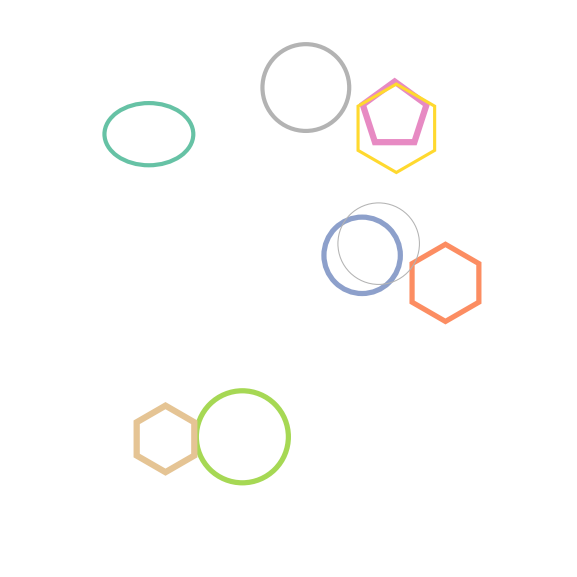[{"shape": "oval", "thickness": 2, "radius": 0.38, "center": [0.258, 0.767]}, {"shape": "hexagon", "thickness": 2.5, "radius": 0.33, "center": [0.771, 0.509]}, {"shape": "circle", "thickness": 2.5, "radius": 0.33, "center": [0.627, 0.557]}, {"shape": "pentagon", "thickness": 3, "radius": 0.29, "center": [0.683, 0.8]}, {"shape": "circle", "thickness": 2.5, "radius": 0.4, "center": [0.42, 0.243]}, {"shape": "hexagon", "thickness": 1.5, "radius": 0.38, "center": [0.686, 0.777]}, {"shape": "hexagon", "thickness": 3, "radius": 0.29, "center": [0.287, 0.239]}, {"shape": "circle", "thickness": 2, "radius": 0.38, "center": [0.53, 0.848]}, {"shape": "circle", "thickness": 0.5, "radius": 0.35, "center": [0.656, 0.577]}]